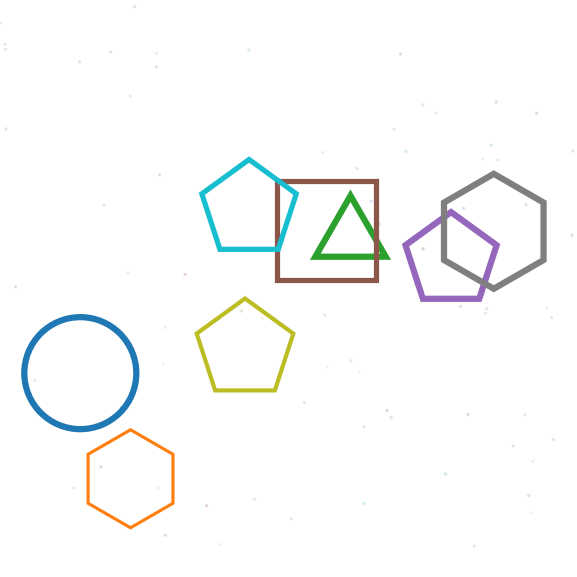[{"shape": "circle", "thickness": 3, "radius": 0.48, "center": [0.139, 0.353]}, {"shape": "hexagon", "thickness": 1.5, "radius": 0.42, "center": [0.226, 0.17]}, {"shape": "triangle", "thickness": 3, "radius": 0.35, "center": [0.607, 0.59]}, {"shape": "pentagon", "thickness": 3, "radius": 0.41, "center": [0.781, 0.549]}, {"shape": "square", "thickness": 2.5, "radius": 0.43, "center": [0.566, 0.6]}, {"shape": "hexagon", "thickness": 3, "radius": 0.5, "center": [0.855, 0.599]}, {"shape": "pentagon", "thickness": 2, "radius": 0.44, "center": [0.424, 0.394]}, {"shape": "pentagon", "thickness": 2.5, "radius": 0.43, "center": [0.431, 0.637]}]